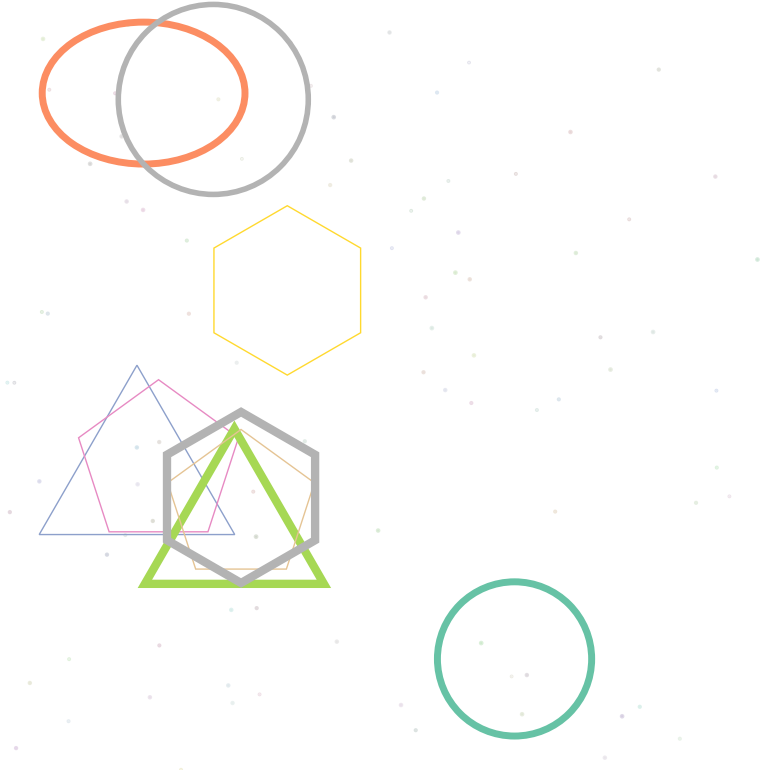[{"shape": "circle", "thickness": 2.5, "radius": 0.5, "center": [0.668, 0.144]}, {"shape": "oval", "thickness": 2.5, "radius": 0.66, "center": [0.186, 0.879]}, {"shape": "triangle", "thickness": 0.5, "radius": 0.73, "center": [0.178, 0.379]}, {"shape": "pentagon", "thickness": 0.5, "radius": 0.55, "center": [0.206, 0.398]}, {"shape": "triangle", "thickness": 3, "radius": 0.67, "center": [0.304, 0.309]}, {"shape": "hexagon", "thickness": 0.5, "radius": 0.55, "center": [0.373, 0.623]}, {"shape": "pentagon", "thickness": 0.5, "radius": 0.5, "center": [0.313, 0.342]}, {"shape": "circle", "thickness": 2, "radius": 0.62, "center": [0.277, 0.871]}, {"shape": "hexagon", "thickness": 3, "radius": 0.56, "center": [0.313, 0.354]}]